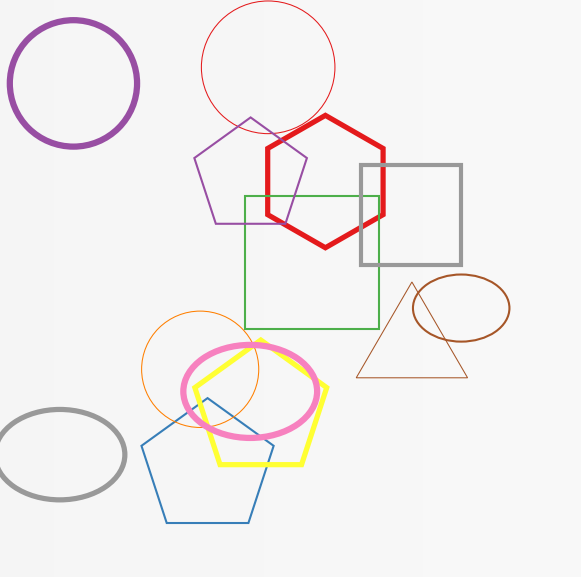[{"shape": "hexagon", "thickness": 2.5, "radius": 0.57, "center": [0.56, 0.685]}, {"shape": "circle", "thickness": 0.5, "radius": 0.57, "center": [0.461, 0.883]}, {"shape": "pentagon", "thickness": 1, "radius": 0.6, "center": [0.357, 0.19]}, {"shape": "square", "thickness": 1, "radius": 0.58, "center": [0.537, 0.545]}, {"shape": "pentagon", "thickness": 1, "radius": 0.51, "center": [0.431, 0.694]}, {"shape": "circle", "thickness": 3, "radius": 0.55, "center": [0.126, 0.855]}, {"shape": "circle", "thickness": 0.5, "radius": 0.5, "center": [0.344, 0.36]}, {"shape": "pentagon", "thickness": 2.5, "radius": 0.6, "center": [0.449, 0.291]}, {"shape": "oval", "thickness": 1, "radius": 0.41, "center": [0.793, 0.466]}, {"shape": "triangle", "thickness": 0.5, "radius": 0.55, "center": [0.709, 0.4]}, {"shape": "oval", "thickness": 3, "radius": 0.58, "center": [0.431, 0.321]}, {"shape": "oval", "thickness": 2.5, "radius": 0.56, "center": [0.103, 0.212]}, {"shape": "square", "thickness": 2, "radius": 0.43, "center": [0.708, 0.627]}]